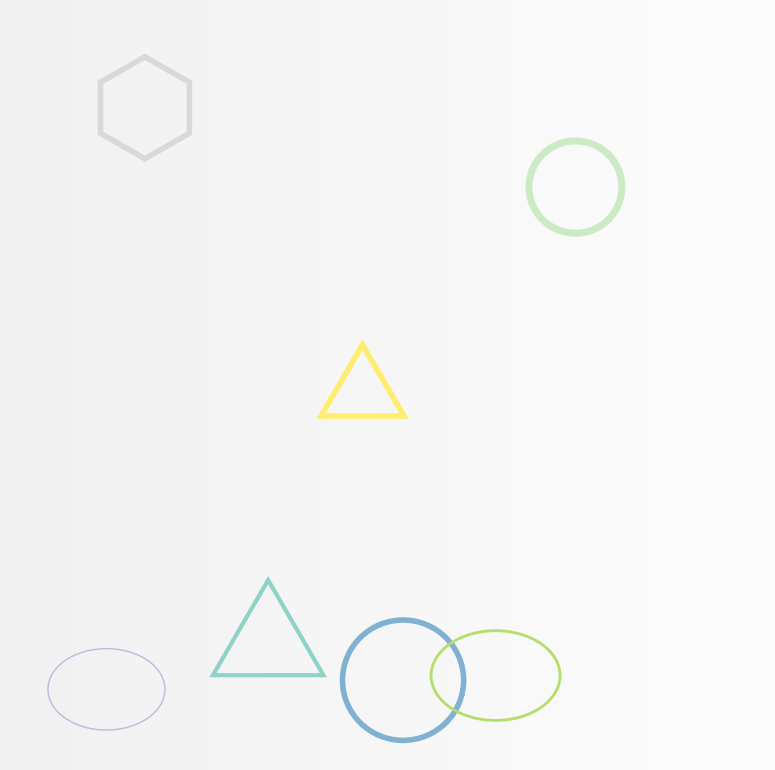[{"shape": "triangle", "thickness": 1.5, "radius": 0.41, "center": [0.346, 0.164]}, {"shape": "oval", "thickness": 0.5, "radius": 0.38, "center": [0.137, 0.105]}, {"shape": "circle", "thickness": 2, "radius": 0.39, "center": [0.52, 0.117]}, {"shape": "oval", "thickness": 1, "radius": 0.42, "center": [0.639, 0.123]}, {"shape": "hexagon", "thickness": 2, "radius": 0.33, "center": [0.187, 0.86]}, {"shape": "circle", "thickness": 2.5, "radius": 0.3, "center": [0.742, 0.757]}, {"shape": "triangle", "thickness": 2, "radius": 0.31, "center": [0.468, 0.491]}]